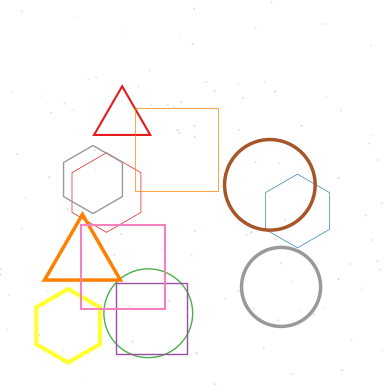[{"shape": "hexagon", "thickness": 0.5, "radius": 0.52, "center": [0.277, 0.5]}, {"shape": "triangle", "thickness": 1.5, "radius": 0.42, "center": [0.317, 0.692]}, {"shape": "hexagon", "thickness": 0.5, "radius": 0.48, "center": [0.773, 0.452]}, {"shape": "circle", "thickness": 1, "radius": 0.58, "center": [0.385, 0.186]}, {"shape": "square", "thickness": 1, "radius": 0.46, "center": [0.393, 0.172]}, {"shape": "triangle", "thickness": 2.5, "radius": 0.57, "center": [0.214, 0.329]}, {"shape": "square", "thickness": 0.5, "radius": 0.54, "center": [0.458, 0.612]}, {"shape": "hexagon", "thickness": 3, "radius": 0.48, "center": [0.177, 0.154]}, {"shape": "circle", "thickness": 2.5, "radius": 0.59, "center": [0.701, 0.52]}, {"shape": "square", "thickness": 1.5, "radius": 0.54, "center": [0.32, 0.306]}, {"shape": "hexagon", "thickness": 1, "radius": 0.44, "center": [0.242, 0.534]}, {"shape": "circle", "thickness": 2.5, "radius": 0.51, "center": [0.73, 0.255]}]